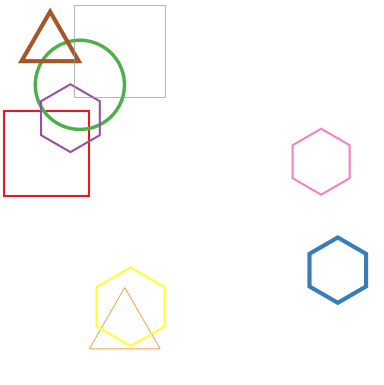[{"shape": "square", "thickness": 1.5, "radius": 0.55, "center": [0.12, 0.602]}, {"shape": "hexagon", "thickness": 3, "radius": 0.42, "center": [0.877, 0.298]}, {"shape": "circle", "thickness": 2.5, "radius": 0.58, "center": [0.207, 0.78]}, {"shape": "hexagon", "thickness": 1.5, "radius": 0.44, "center": [0.183, 0.693]}, {"shape": "triangle", "thickness": 0.5, "radius": 0.53, "center": [0.324, 0.147]}, {"shape": "hexagon", "thickness": 1.5, "radius": 0.51, "center": [0.339, 0.203]}, {"shape": "triangle", "thickness": 3, "radius": 0.43, "center": [0.13, 0.884]}, {"shape": "hexagon", "thickness": 1.5, "radius": 0.43, "center": [0.834, 0.58]}, {"shape": "square", "thickness": 0.5, "radius": 0.59, "center": [0.31, 0.868]}]